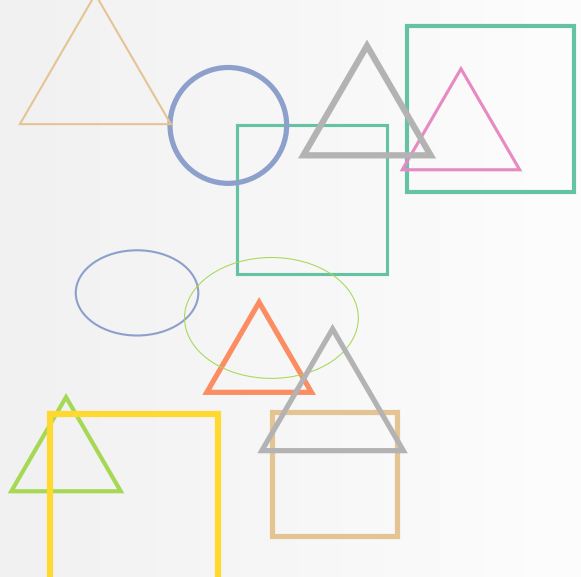[{"shape": "square", "thickness": 2, "radius": 0.72, "center": [0.844, 0.81]}, {"shape": "square", "thickness": 1.5, "radius": 0.65, "center": [0.537, 0.653]}, {"shape": "triangle", "thickness": 2.5, "radius": 0.52, "center": [0.446, 0.372]}, {"shape": "oval", "thickness": 1, "radius": 0.53, "center": [0.236, 0.492]}, {"shape": "circle", "thickness": 2.5, "radius": 0.5, "center": [0.393, 0.782]}, {"shape": "triangle", "thickness": 1.5, "radius": 0.58, "center": [0.793, 0.763]}, {"shape": "oval", "thickness": 0.5, "radius": 0.75, "center": [0.467, 0.449]}, {"shape": "triangle", "thickness": 2, "radius": 0.54, "center": [0.114, 0.203]}, {"shape": "square", "thickness": 3, "radius": 0.72, "center": [0.23, 0.137]}, {"shape": "triangle", "thickness": 1, "radius": 0.75, "center": [0.164, 0.859]}, {"shape": "square", "thickness": 2.5, "radius": 0.54, "center": [0.575, 0.178]}, {"shape": "triangle", "thickness": 3, "radius": 0.63, "center": [0.631, 0.793]}, {"shape": "triangle", "thickness": 2.5, "radius": 0.7, "center": [0.572, 0.289]}]